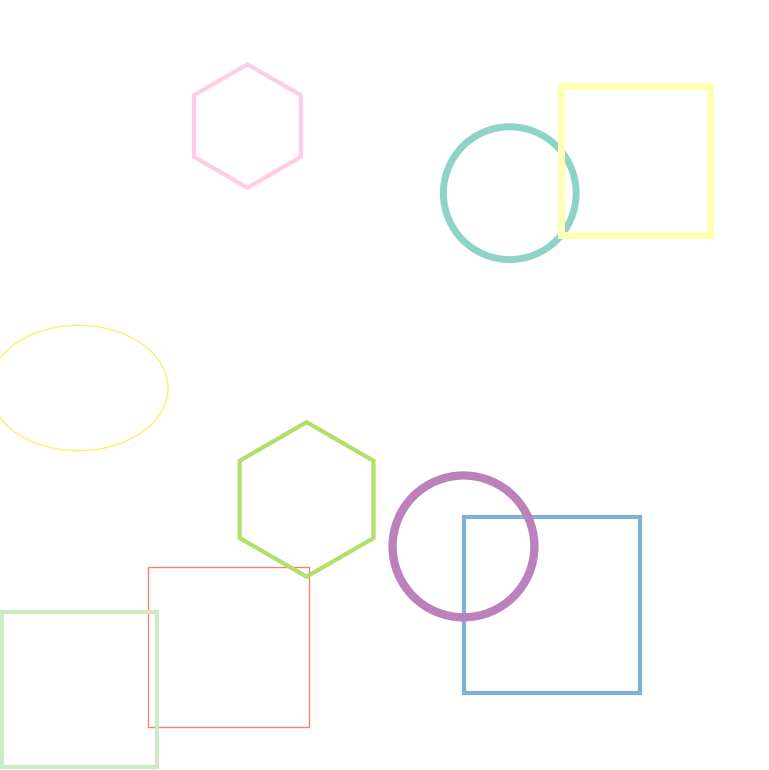[{"shape": "circle", "thickness": 2.5, "radius": 0.43, "center": [0.662, 0.749]}, {"shape": "square", "thickness": 2.5, "radius": 0.48, "center": [0.825, 0.792]}, {"shape": "square", "thickness": 0.5, "radius": 0.52, "center": [0.297, 0.159]}, {"shape": "square", "thickness": 1.5, "radius": 0.57, "center": [0.717, 0.214]}, {"shape": "hexagon", "thickness": 1.5, "radius": 0.5, "center": [0.398, 0.351]}, {"shape": "hexagon", "thickness": 1.5, "radius": 0.4, "center": [0.321, 0.836]}, {"shape": "circle", "thickness": 3, "radius": 0.46, "center": [0.602, 0.29]}, {"shape": "square", "thickness": 1.5, "radius": 0.5, "center": [0.103, 0.105]}, {"shape": "oval", "thickness": 0.5, "radius": 0.58, "center": [0.102, 0.496]}]